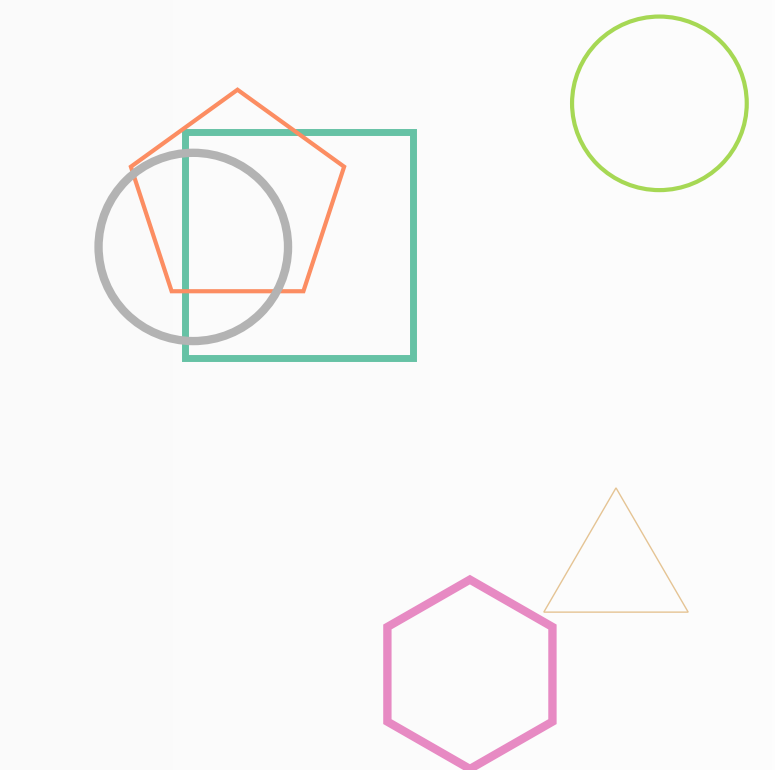[{"shape": "square", "thickness": 2.5, "radius": 0.73, "center": [0.386, 0.682]}, {"shape": "pentagon", "thickness": 1.5, "radius": 0.72, "center": [0.306, 0.739]}, {"shape": "hexagon", "thickness": 3, "radius": 0.61, "center": [0.606, 0.124]}, {"shape": "circle", "thickness": 1.5, "radius": 0.56, "center": [0.851, 0.866]}, {"shape": "triangle", "thickness": 0.5, "radius": 0.54, "center": [0.795, 0.259]}, {"shape": "circle", "thickness": 3, "radius": 0.61, "center": [0.249, 0.679]}]